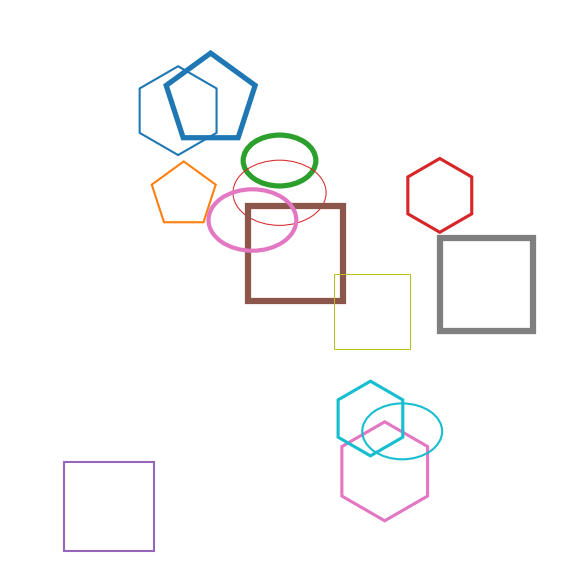[{"shape": "hexagon", "thickness": 1, "radius": 0.38, "center": [0.308, 0.808]}, {"shape": "pentagon", "thickness": 2.5, "radius": 0.4, "center": [0.365, 0.826]}, {"shape": "pentagon", "thickness": 1, "radius": 0.29, "center": [0.318, 0.661]}, {"shape": "oval", "thickness": 2.5, "radius": 0.31, "center": [0.484, 0.721]}, {"shape": "hexagon", "thickness": 1.5, "radius": 0.32, "center": [0.762, 0.661]}, {"shape": "oval", "thickness": 0.5, "radius": 0.4, "center": [0.484, 0.665]}, {"shape": "square", "thickness": 1, "radius": 0.39, "center": [0.189, 0.122]}, {"shape": "square", "thickness": 3, "radius": 0.41, "center": [0.512, 0.56]}, {"shape": "oval", "thickness": 2, "radius": 0.38, "center": [0.437, 0.618]}, {"shape": "hexagon", "thickness": 1.5, "radius": 0.43, "center": [0.666, 0.183]}, {"shape": "square", "thickness": 3, "radius": 0.4, "center": [0.843, 0.507]}, {"shape": "square", "thickness": 0.5, "radius": 0.33, "center": [0.644, 0.459]}, {"shape": "oval", "thickness": 1, "radius": 0.35, "center": [0.696, 0.252]}, {"shape": "hexagon", "thickness": 1.5, "radius": 0.32, "center": [0.641, 0.274]}]